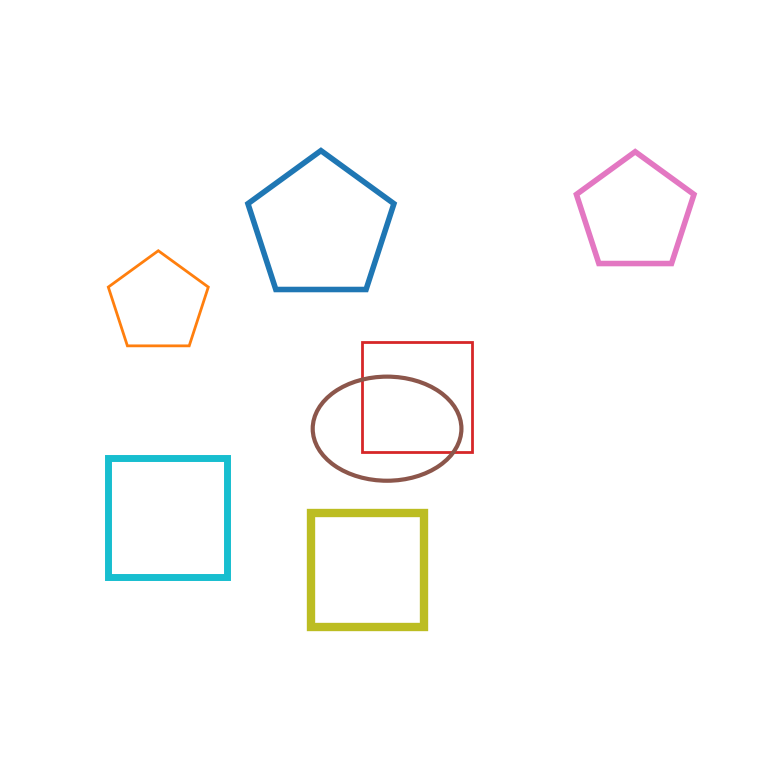[{"shape": "pentagon", "thickness": 2, "radius": 0.5, "center": [0.417, 0.705]}, {"shape": "pentagon", "thickness": 1, "radius": 0.34, "center": [0.206, 0.606]}, {"shape": "square", "thickness": 1, "radius": 0.36, "center": [0.541, 0.484]}, {"shape": "oval", "thickness": 1.5, "radius": 0.48, "center": [0.503, 0.443]}, {"shape": "pentagon", "thickness": 2, "radius": 0.4, "center": [0.825, 0.723]}, {"shape": "square", "thickness": 3, "radius": 0.37, "center": [0.477, 0.26]}, {"shape": "square", "thickness": 2.5, "radius": 0.39, "center": [0.217, 0.328]}]